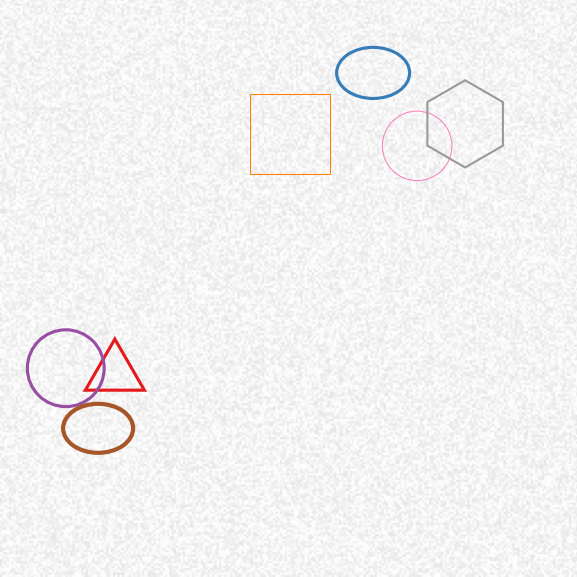[{"shape": "triangle", "thickness": 1.5, "radius": 0.3, "center": [0.199, 0.353]}, {"shape": "oval", "thickness": 1.5, "radius": 0.32, "center": [0.646, 0.873]}, {"shape": "circle", "thickness": 1.5, "radius": 0.33, "center": [0.114, 0.362]}, {"shape": "square", "thickness": 0.5, "radius": 0.35, "center": [0.502, 0.768]}, {"shape": "oval", "thickness": 2, "radius": 0.3, "center": [0.17, 0.257]}, {"shape": "circle", "thickness": 0.5, "radius": 0.3, "center": [0.722, 0.747]}, {"shape": "hexagon", "thickness": 1, "radius": 0.38, "center": [0.805, 0.785]}]